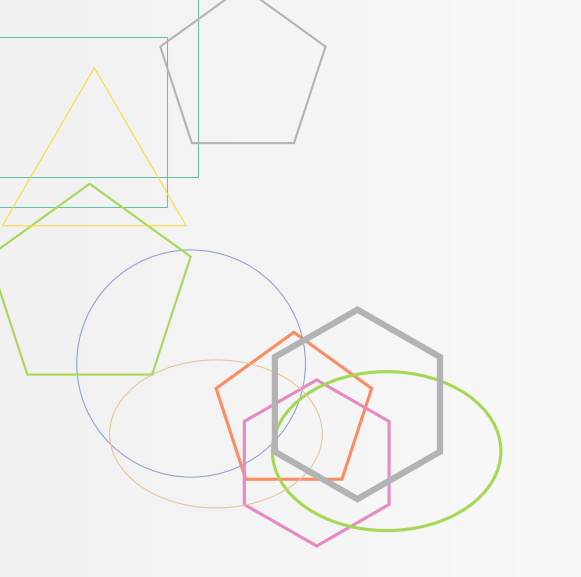[{"shape": "square", "thickness": 0.5, "radius": 0.97, "center": [0.147, 0.887]}, {"shape": "square", "thickness": 0.5, "radius": 0.73, "center": [0.14, 0.788]}, {"shape": "pentagon", "thickness": 1.5, "radius": 0.7, "center": [0.506, 0.283]}, {"shape": "circle", "thickness": 0.5, "radius": 0.98, "center": [0.329, 0.37]}, {"shape": "hexagon", "thickness": 1.5, "radius": 0.72, "center": [0.545, 0.197]}, {"shape": "pentagon", "thickness": 1, "radius": 0.91, "center": [0.154, 0.498]}, {"shape": "oval", "thickness": 1.5, "radius": 0.98, "center": [0.665, 0.218]}, {"shape": "triangle", "thickness": 0.5, "radius": 0.91, "center": [0.162, 0.699]}, {"shape": "oval", "thickness": 0.5, "radius": 0.92, "center": [0.372, 0.248]}, {"shape": "pentagon", "thickness": 1, "radius": 0.75, "center": [0.418, 0.872]}, {"shape": "hexagon", "thickness": 3, "radius": 0.82, "center": [0.615, 0.299]}]